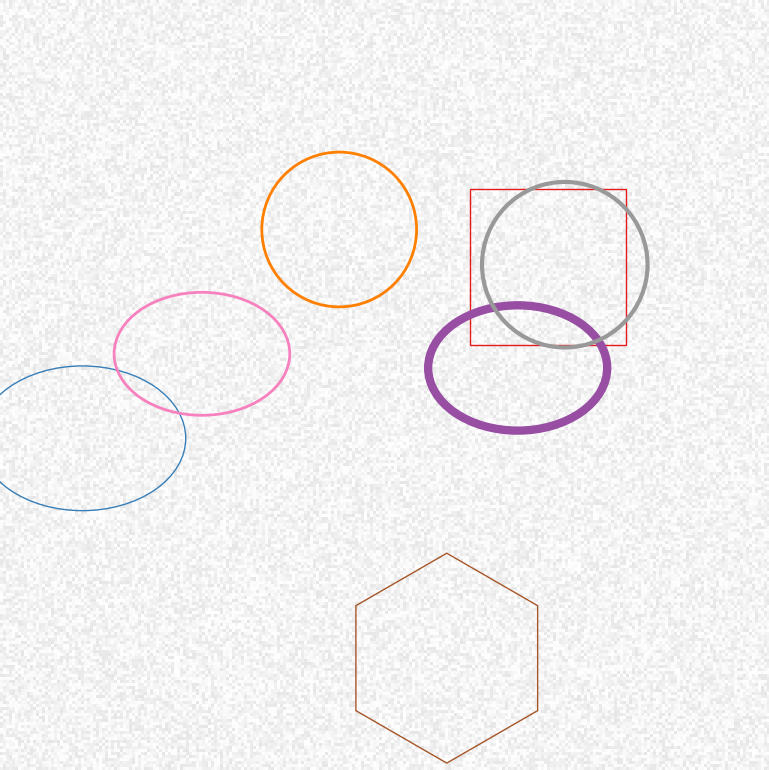[{"shape": "square", "thickness": 0.5, "radius": 0.51, "center": [0.711, 0.653]}, {"shape": "oval", "thickness": 0.5, "radius": 0.67, "center": [0.107, 0.431]}, {"shape": "oval", "thickness": 3, "radius": 0.58, "center": [0.672, 0.522]}, {"shape": "circle", "thickness": 1, "radius": 0.5, "center": [0.441, 0.702]}, {"shape": "hexagon", "thickness": 0.5, "radius": 0.68, "center": [0.58, 0.145]}, {"shape": "oval", "thickness": 1, "radius": 0.57, "center": [0.262, 0.54]}, {"shape": "circle", "thickness": 1.5, "radius": 0.54, "center": [0.733, 0.656]}]